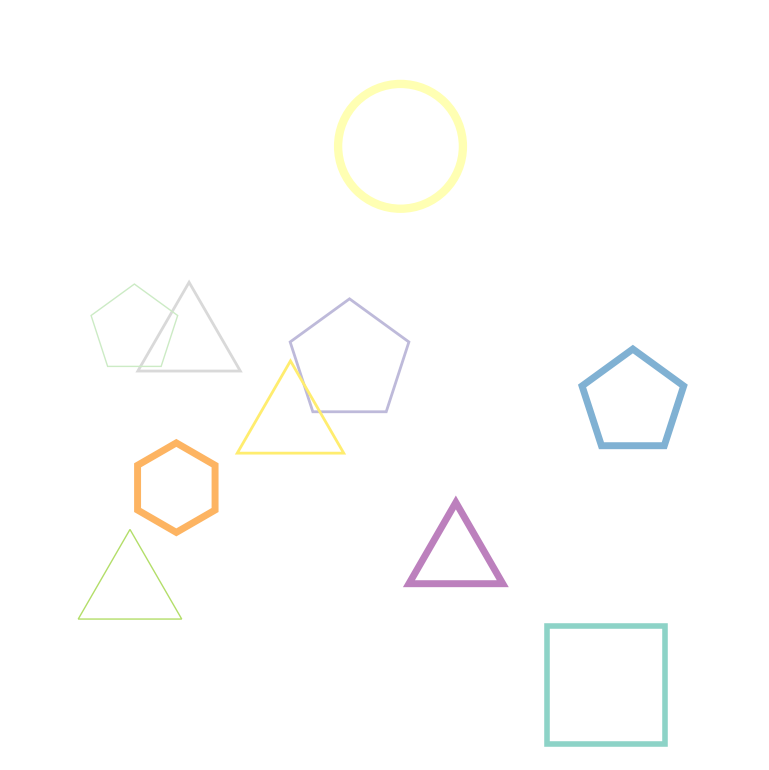[{"shape": "square", "thickness": 2, "radius": 0.38, "center": [0.787, 0.11]}, {"shape": "circle", "thickness": 3, "radius": 0.41, "center": [0.52, 0.81]}, {"shape": "pentagon", "thickness": 1, "radius": 0.41, "center": [0.454, 0.531]}, {"shape": "pentagon", "thickness": 2.5, "radius": 0.35, "center": [0.822, 0.477]}, {"shape": "hexagon", "thickness": 2.5, "radius": 0.29, "center": [0.229, 0.367]}, {"shape": "triangle", "thickness": 0.5, "radius": 0.39, "center": [0.169, 0.235]}, {"shape": "triangle", "thickness": 1, "radius": 0.38, "center": [0.246, 0.557]}, {"shape": "triangle", "thickness": 2.5, "radius": 0.35, "center": [0.592, 0.277]}, {"shape": "pentagon", "thickness": 0.5, "radius": 0.3, "center": [0.175, 0.572]}, {"shape": "triangle", "thickness": 1, "radius": 0.4, "center": [0.377, 0.451]}]